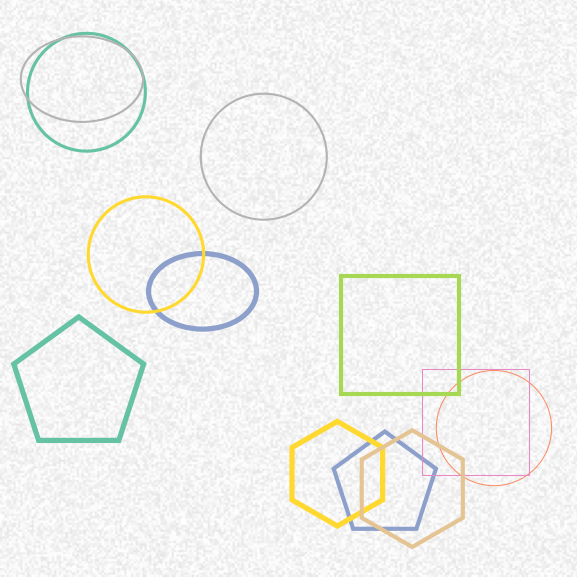[{"shape": "pentagon", "thickness": 2.5, "radius": 0.59, "center": [0.136, 0.332]}, {"shape": "circle", "thickness": 1.5, "radius": 0.51, "center": [0.15, 0.839]}, {"shape": "circle", "thickness": 0.5, "radius": 0.5, "center": [0.855, 0.258]}, {"shape": "pentagon", "thickness": 2, "radius": 0.47, "center": [0.666, 0.159]}, {"shape": "oval", "thickness": 2.5, "radius": 0.47, "center": [0.351, 0.495]}, {"shape": "square", "thickness": 0.5, "radius": 0.46, "center": [0.823, 0.268]}, {"shape": "square", "thickness": 2, "radius": 0.51, "center": [0.693, 0.419]}, {"shape": "hexagon", "thickness": 2.5, "radius": 0.45, "center": [0.584, 0.179]}, {"shape": "circle", "thickness": 1.5, "radius": 0.5, "center": [0.253, 0.558]}, {"shape": "hexagon", "thickness": 2, "radius": 0.51, "center": [0.714, 0.153]}, {"shape": "oval", "thickness": 1, "radius": 0.53, "center": [0.142, 0.862]}, {"shape": "circle", "thickness": 1, "radius": 0.55, "center": [0.457, 0.728]}]